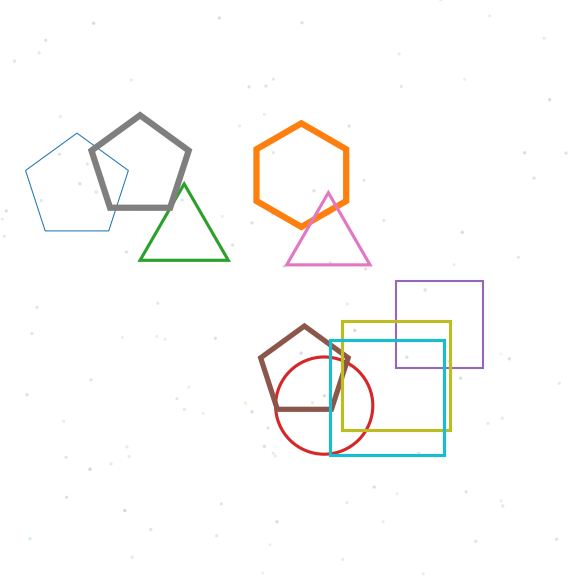[{"shape": "pentagon", "thickness": 0.5, "radius": 0.47, "center": [0.133, 0.675]}, {"shape": "hexagon", "thickness": 3, "radius": 0.45, "center": [0.522, 0.696]}, {"shape": "triangle", "thickness": 1.5, "radius": 0.44, "center": [0.319, 0.592]}, {"shape": "circle", "thickness": 1.5, "radius": 0.42, "center": [0.561, 0.297]}, {"shape": "square", "thickness": 1, "radius": 0.38, "center": [0.762, 0.438]}, {"shape": "pentagon", "thickness": 2.5, "radius": 0.4, "center": [0.527, 0.355]}, {"shape": "triangle", "thickness": 1.5, "radius": 0.42, "center": [0.569, 0.582]}, {"shape": "pentagon", "thickness": 3, "radius": 0.44, "center": [0.243, 0.711]}, {"shape": "square", "thickness": 1.5, "radius": 0.47, "center": [0.686, 0.349]}, {"shape": "square", "thickness": 1.5, "radius": 0.5, "center": [0.67, 0.311]}]